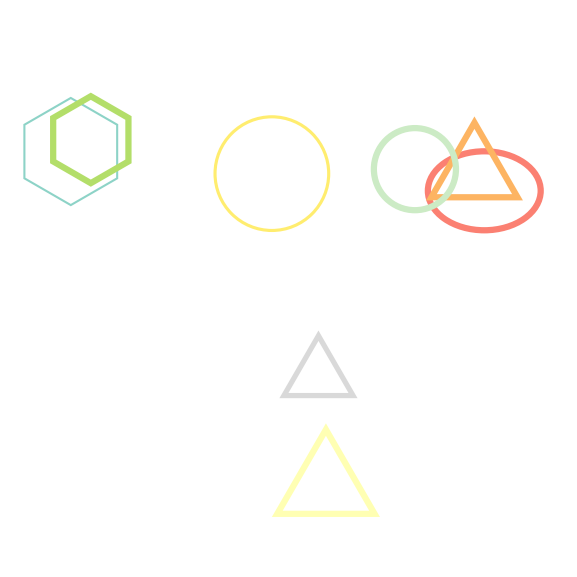[{"shape": "hexagon", "thickness": 1, "radius": 0.46, "center": [0.123, 0.737]}, {"shape": "triangle", "thickness": 3, "radius": 0.49, "center": [0.564, 0.158]}, {"shape": "oval", "thickness": 3, "radius": 0.49, "center": [0.839, 0.669]}, {"shape": "triangle", "thickness": 3, "radius": 0.43, "center": [0.822, 0.701]}, {"shape": "hexagon", "thickness": 3, "radius": 0.38, "center": [0.157, 0.757]}, {"shape": "triangle", "thickness": 2.5, "radius": 0.35, "center": [0.551, 0.349]}, {"shape": "circle", "thickness": 3, "radius": 0.36, "center": [0.718, 0.706]}, {"shape": "circle", "thickness": 1.5, "radius": 0.49, "center": [0.471, 0.698]}]